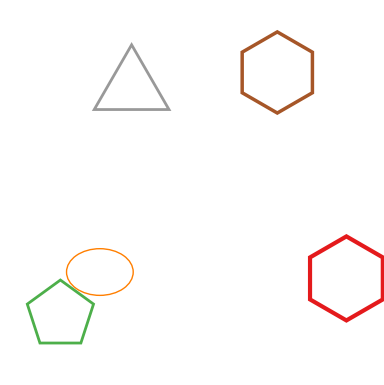[{"shape": "hexagon", "thickness": 3, "radius": 0.55, "center": [0.9, 0.277]}, {"shape": "pentagon", "thickness": 2, "radius": 0.45, "center": [0.157, 0.182]}, {"shape": "oval", "thickness": 1, "radius": 0.43, "center": [0.259, 0.293]}, {"shape": "hexagon", "thickness": 2.5, "radius": 0.53, "center": [0.72, 0.812]}, {"shape": "triangle", "thickness": 2, "radius": 0.56, "center": [0.342, 0.772]}]